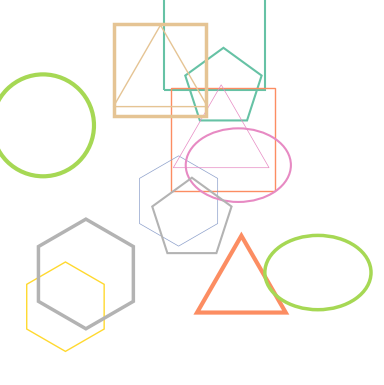[{"shape": "square", "thickness": 1.5, "radius": 0.66, "center": [0.556, 0.899]}, {"shape": "pentagon", "thickness": 1.5, "radius": 0.52, "center": [0.58, 0.772]}, {"shape": "triangle", "thickness": 3, "radius": 0.66, "center": [0.627, 0.255]}, {"shape": "square", "thickness": 1, "radius": 0.67, "center": [0.579, 0.637]}, {"shape": "hexagon", "thickness": 0.5, "radius": 0.59, "center": [0.464, 0.478]}, {"shape": "triangle", "thickness": 0.5, "radius": 0.72, "center": [0.575, 0.636]}, {"shape": "oval", "thickness": 1.5, "radius": 0.68, "center": [0.619, 0.571]}, {"shape": "circle", "thickness": 3, "radius": 0.66, "center": [0.112, 0.674]}, {"shape": "oval", "thickness": 2.5, "radius": 0.69, "center": [0.826, 0.292]}, {"shape": "hexagon", "thickness": 1, "radius": 0.58, "center": [0.17, 0.203]}, {"shape": "triangle", "thickness": 1, "radius": 0.71, "center": [0.417, 0.794]}, {"shape": "square", "thickness": 2.5, "radius": 0.6, "center": [0.416, 0.819]}, {"shape": "pentagon", "thickness": 1.5, "radius": 0.54, "center": [0.498, 0.43]}, {"shape": "hexagon", "thickness": 2.5, "radius": 0.71, "center": [0.223, 0.288]}]